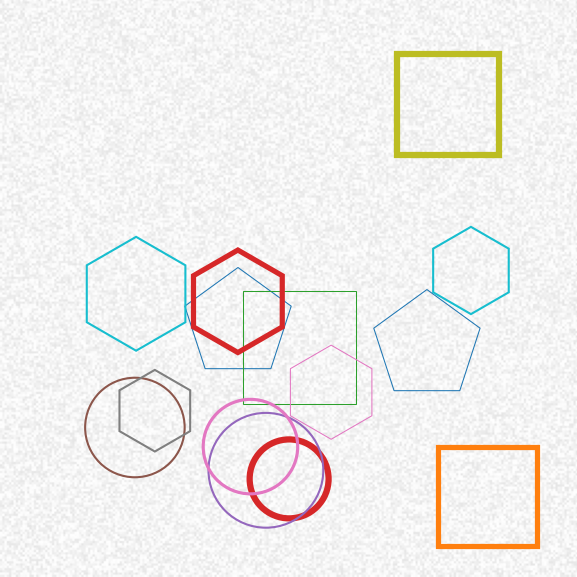[{"shape": "pentagon", "thickness": 0.5, "radius": 0.48, "center": [0.412, 0.439]}, {"shape": "pentagon", "thickness": 0.5, "radius": 0.48, "center": [0.739, 0.401]}, {"shape": "square", "thickness": 2.5, "radius": 0.43, "center": [0.844, 0.14]}, {"shape": "square", "thickness": 0.5, "radius": 0.49, "center": [0.518, 0.398]}, {"shape": "circle", "thickness": 3, "radius": 0.34, "center": [0.501, 0.17]}, {"shape": "hexagon", "thickness": 2.5, "radius": 0.44, "center": [0.412, 0.477]}, {"shape": "circle", "thickness": 1, "radius": 0.5, "center": [0.46, 0.185]}, {"shape": "circle", "thickness": 1, "radius": 0.43, "center": [0.234, 0.259]}, {"shape": "hexagon", "thickness": 0.5, "radius": 0.41, "center": [0.573, 0.32]}, {"shape": "circle", "thickness": 1.5, "radius": 0.41, "center": [0.434, 0.226]}, {"shape": "hexagon", "thickness": 1, "radius": 0.35, "center": [0.268, 0.288]}, {"shape": "square", "thickness": 3, "radius": 0.44, "center": [0.776, 0.818]}, {"shape": "hexagon", "thickness": 1, "radius": 0.38, "center": [0.816, 0.531]}, {"shape": "hexagon", "thickness": 1, "radius": 0.49, "center": [0.236, 0.49]}]